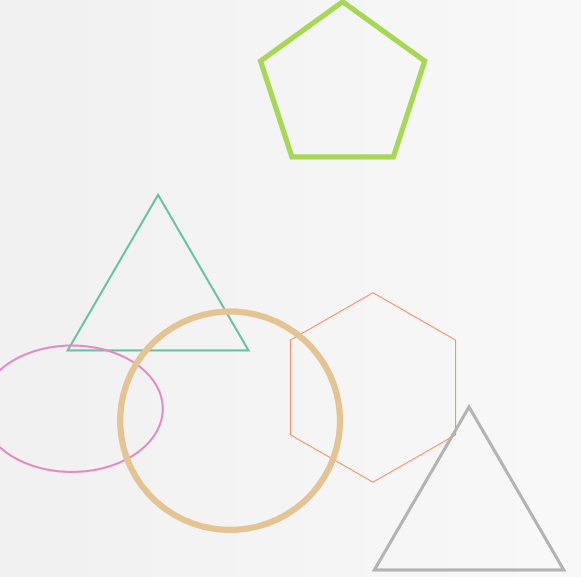[{"shape": "triangle", "thickness": 1, "radius": 0.9, "center": [0.272, 0.482]}, {"shape": "hexagon", "thickness": 0.5, "radius": 0.82, "center": [0.642, 0.328]}, {"shape": "oval", "thickness": 1, "radius": 0.78, "center": [0.124, 0.291]}, {"shape": "pentagon", "thickness": 2.5, "radius": 0.74, "center": [0.589, 0.848]}, {"shape": "circle", "thickness": 3, "radius": 0.95, "center": [0.396, 0.271]}, {"shape": "triangle", "thickness": 1.5, "radius": 0.94, "center": [0.807, 0.106]}]